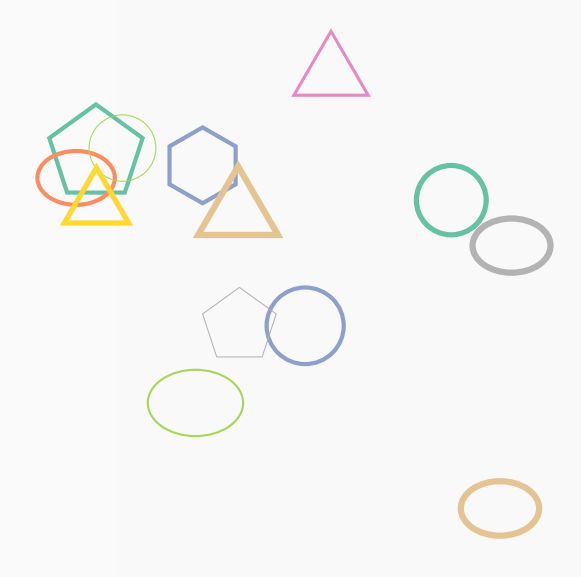[{"shape": "pentagon", "thickness": 2, "radius": 0.42, "center": [0.165, 0.734]}, {"shape": "circle", "thickness": 2.5, "radius": 0.3, "center": [0.776, 0.653]}, {"shape": "oval", "thickness": 2, "radius": 0.33, "center": [0.131, 0.691]}, {"shape": "circle", "thickness": 2, "radius": 0.33, "center": [0.525, 0.435]}, {"shape": "hexagon", "thickness": 2, "radius": 0.33, "center": [0.349, 0.713]}, {"shape": "triangle", "thickness": 1.5, "radius": 0.37, "center": [0.57, 0.871]}, {"shape": "oval", "thickness": 1, "radius": 0.41, "center": [0.336, 0.301]}, {"shape": "circle", "thickness": 0.5, "radius": 0.29, "center": [0.211, 0.743]}, {"shape": "triangle", "thickness": 2.5, "radius": 0.32, "center": [0.166, 0.645]}, {"shape": "oval", "thickness": 3, "radius": 0.34, "center": [0.86, 0.119]}, {"shape": "triangle", "thickness": 3, "radius": 0.4, "center": [0.41, 0.632]}, {"shape": "pentagon", "thickness": 0.5, "radius": 0.33, "center": [0.412, 0.435]}, {"shape": "oval", "thickness": 3, "radius": 0.34, "center": [0.88, 0.574]}]